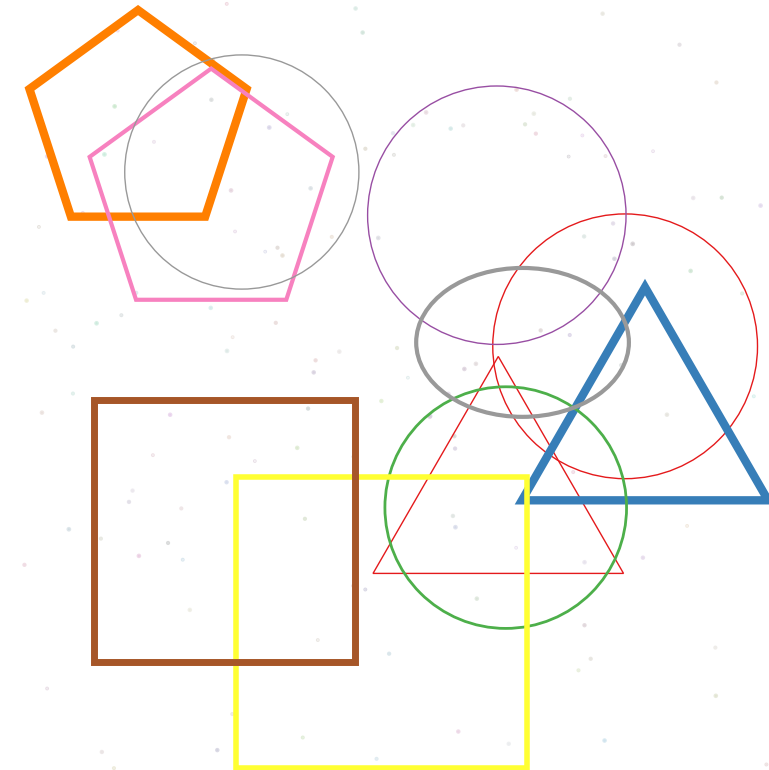[{"shape": "circle", "thickness": 0.5, "radius": 0.86, "center": [0.812, 0.55]}, {"shape": "triangle", "thickness": 0.5, "radius": 0.94, "center": [0.647, 0.349]}, {"shape": "triangle", "thickness": 3, "radius": 0.92, "center": [0.838, 0.443]}, {"shape": "circle", "thickness": 1, "radius": 0.78, "center": [0.657, 0.341]}, {"shape": "circle", "thickness": 0.5, "radius": 0.84, "center": [0.645, 0.721]}, {"shape": "pentagon", "thickness": 3, "radius": 0.74, "center": [0.179, 0.839]}, {"shape": "square", "thickness": 2, "radius": 0.94, "center": [0.496, 0.192]}, {"shape": "square", "thickness": 2.5, "radius": 0.85, "center": [0.291, 0.31]}, {"shape": "pentagon", "thickness": 1.5, "radius": 0.83, "center": [0.274, 0.745]}, {"shape": "oval", "thickness": 1.5, "radius": 0.69, "center": [0.679, 0.555]}, {"shape": "circle", "thickness": 0.5, "radius": 0.76, "center": [0.314, 0.777]}]